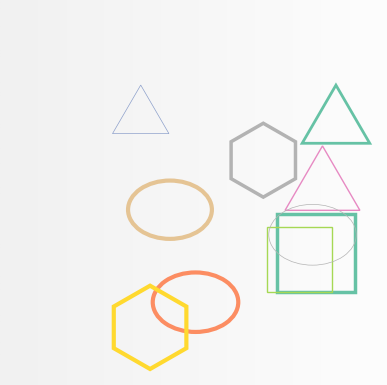[{"shape": "triangle", "thickness": 2, "radius": 0.5, "center": [0.867, 0.678]}, {"shape": "square", "thickness": 2.5, "radius": 0.51, "center": [0.816, 0.343]}, {"shape": "oval", "thickness": 3, "radius": 0.55, "center": [0.505, 0.215]}, {"shape": "triangle", "thickness": 0.5, "radius": 0.42, "center": [0.363, 0.695]}, {"shape": "triangle", "thickness": 1, "radius": 0.56, "center": [0.832, 0.509]}, {"shape": "square", "thickness": 1, "radius": 0.42, "center": [0.773, 0.326]}, {"shape": "hexagon", "thickness": 3, "radius": 0.54, "center": [0.387, 0.15]}, {"shape": "oval", "thickness": 3, "radius": 0.54, "center": [0.439, 0.455]}, {"shape": "hexagon", "thickness": 2.5, "radius": 0.48, "center": [0.679, 0.584]}, {"shape": "oval", "thickness": 0.5, "radius": 0.56, "center": [0.807, 0.39]}]